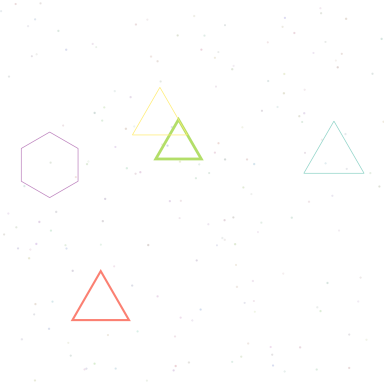[{"shape": "triangle", "thickness": 0.5, "radius": 0.45, "center": [0.867, 0.595]}, {"shape": "triangle", "thickness": 1.5, "radius": 0.42, "center": [0.262, 0.211]}, {"shape": "triangle", "thickness": 2, "radius": 0.34, "center": [0.464, 0.621]}, {"shape": "hexagon", "thickness": 0.5, "radius": 0.43, "center": [0.129, 0.572]}, {"shape": "triangle", "thickness": 0.5, "radius": 0.41, "center": [0.415, 0.691]}]